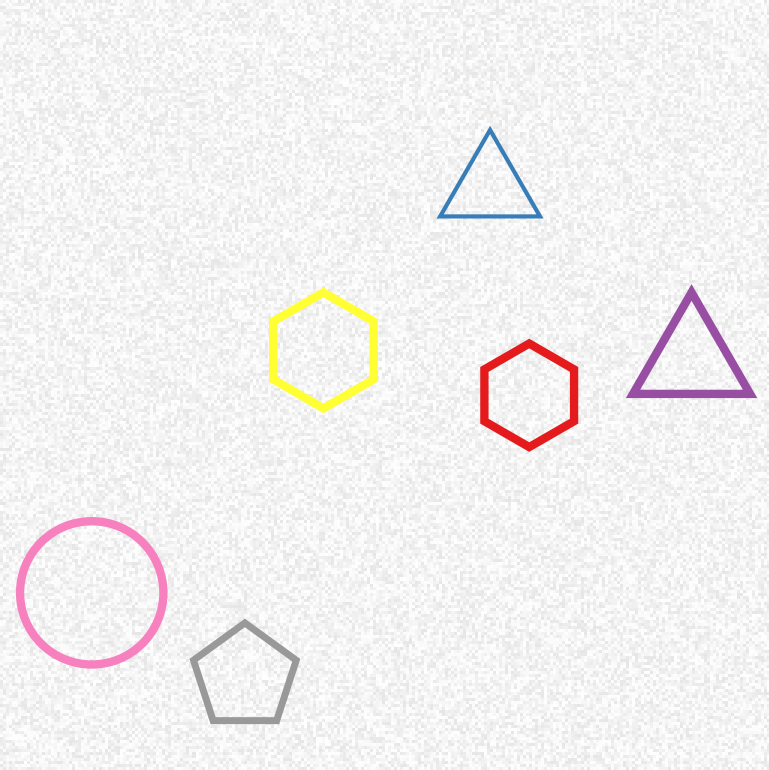[{"shape": "hexagon", "thickness": 3, "radius": 0.34, "center": [0.687, 0.487]}, {"shape": "triangle", "thickness": 1.5, "radius": 0.37, "center": [0.636, 0.756]}, {"shape": "triangle", "thickness": 3, "radius": 0.44, "center": [0.898, 0.532]}, {"shape": "hexagon", "thickness": 3, "radius": 0.38, "center": [0.42, 0.545]}, {"shape": "circle", "thickness": 3, "radius": 0.47, "center": [0.119, 0.23]}, {"shape": "pentagon", "thickness": 2.5, "radius": 0.35, "center": [0.318, 0.121]}]